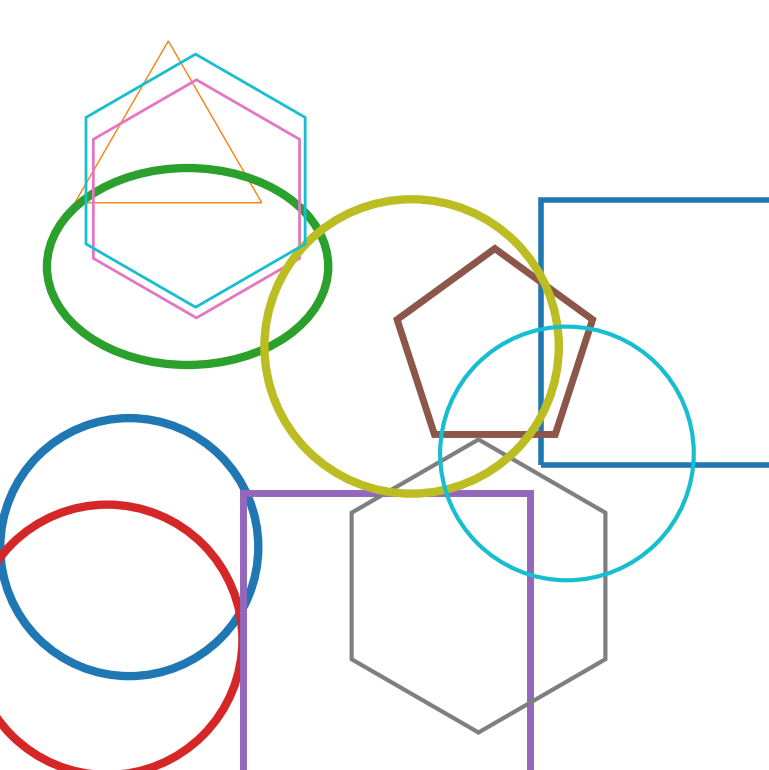[{"shape": "circle", "thickness": 3, "radius": 0.84, "center": [0.168, 0.289]}, {"shape": "square", "thickness": 2, "radius": 0.86, "center": [0.875, 0.569]}, {"shape": "triangle", "thickness": 0.5, "radius": 0.7, "center": [0.219, 0.807]}, {"shape": "oval", "thickness": 3, "radius": 0.91, "center": [0.244, 0.654]}, {"shape": "circle", "thickness": 3, "radius": 0.88, "center": [0.139, 0.169]}, {"shape": "square", "thickness": 2.5, "radius": 0.93, "center": [0.502, 0.173]}, {"shape": "pentagon", "thickness": 2.5, "radius": 0.67, "center": [0.643, 0.544]}, {"shape": "hexagon", "thickness": 1, "radius": 0.77, "center": [0.255, 0.742]}, {"shape": "hexagon", "thickness": 1.5, "radius": 0.95, "center": [0.621, 0.239]}, {"shape": "circle", "thickness": 3, "radius": 0.96, "center": [0.535, 0.55]}, {"shape": "circle", "thickness": 1.5, "radius": 0.82, "center": [0.736, 0.411]}, {"shape": "hexagon", "thickness": 1, "radius": 0.82, "center": [0.254, 0.765]}]